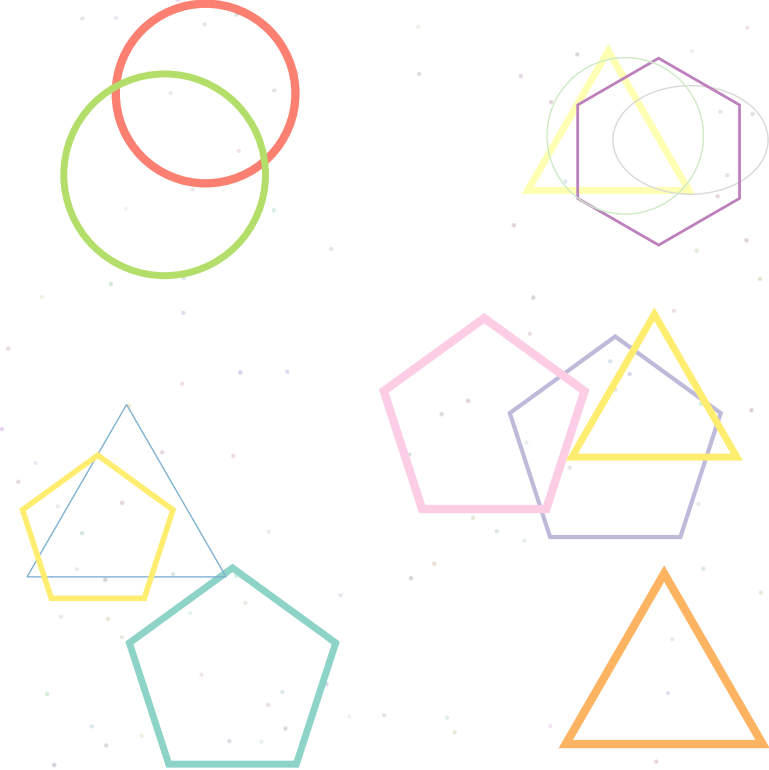[{"shape": "pentagon", "thickness": 2.5, "radius": 0.7, "center": [0.302, 0.122]}, {"shape": "triangle", "thickness": 2.5, "radius": 0.6, "center": [0.79, 0.813]}, {"shape": "pentagon", "thickness": 1.5, "radius": 0.72, "center": [0.799, 0.419]}, {"shape": "circle", "thickness": 3, "radius": 0.58, "center": [0.267, 0.879]}, {"shape": "triangle", "thickness": 0.5, "radius": 0.75, "center": [0.164, 0.325]}, {"shape": "triangle", "thickness": 3, "radius": 0.74, "center": [0.863, 0.108]}, {"shape": "circle", "thickness": 2.5, "radius": 0.65, "center": [0.214, 0.773]}, {"shape": "pentagon", "thickness": 3, "radius": 0.69, "center": [0.629, 0.45]}, {"shape": "oval", "thickness": 0.5, "radius": 0.5, "center": [0.897, 0.818]}, {"shape": "hexagon", "thickness": 1, "radius": 0.61, "center": [0.855, 0.803]}, {"shape": "circle", "thickness": 0.5, "radius": 0.51, "center": [0.812, 0.824]}, {"shape": "triangle", "thickness": 2.5, "radius": 0.62, "center": [0.85, 0.468]}, {"shape": "pentagon", "thickness": 2, "radius": 0.51, "center": [0.127, 0.306]}]